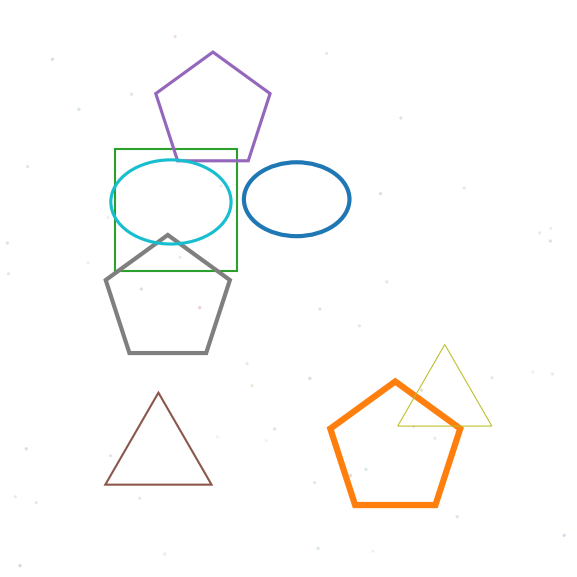[{"shape": "oval", "thickness": 2, "radius": 0.46, "center": [0.514, 0.654]}, {"shape": "pentagon", "thickness": 3, "radius": 0.59, "center": [0.684, 0.22]}, {"shape": "square", "thickness": 1, "radius": 0.53, "center": [0.304, 0.636]}, {"shape": "pentagon", "thickness": 1.5, "radius": 0.52, "center": [0.369, 0.805]}, {"shape": "triangle", "thickness": 1, "radius": 0.53, "center": [0.274, 0.213]}, {"shape": "pentagon", "thickness": 2, "radius": 0.57, "center": [0.291, 0.479]}, {"shape": "triangle", "thickness": 0.5, "radius": 0.47, "center": [0.77, 0.308]}, {"shape": "oval", "thickness": 1.5, "radius": 0.52, "center": [0.296, 0.649]}]